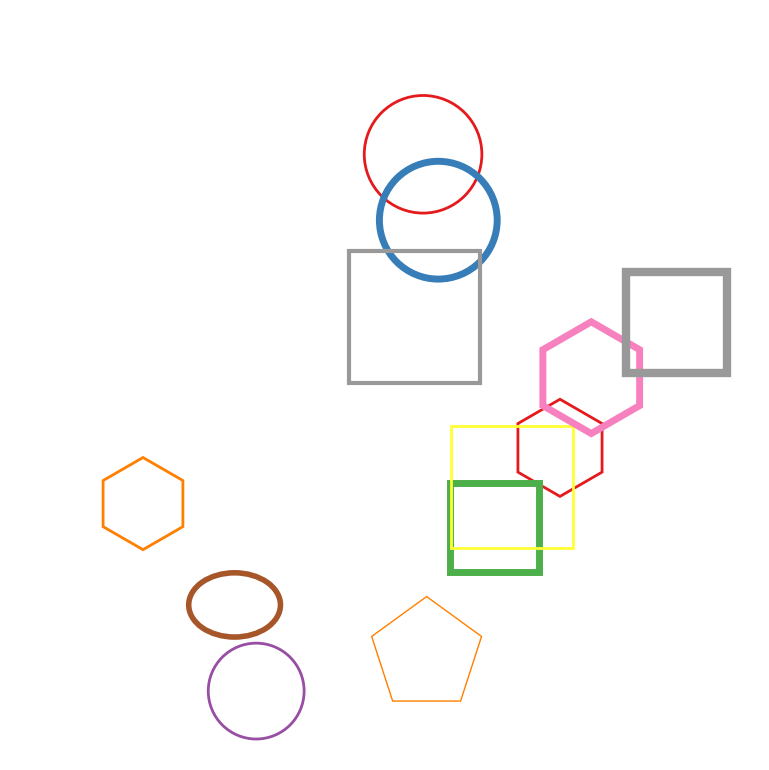[{"shape": "hexagon", "thickness": 1, "radius": 0.32, "center": [0.727, 0.418]}, {"shape": "circle", "thickness": 1, "radius": 0.38, "center": [0.549, 0.8]}, {"shape": "circle", "thickness": 2.5, "radius": 0.38, "center": [0.569, 0.714]}, {"shape": "square", "thickness": 2.5, "radius": 0.29, "center": [0.642, 0.315]}, {"shape": "circle", "thickness": 1, "radius": 0.31, "center": [0.333, 0.102]}, {"shape": "hexagon", "thickness": 1, "radius": 0.3, "center": [0.186, 0.346]}, {"shape": "pentagon", "thickness": 0.5, "radius": 0.38, "center": [0.554, 0.15]}, {"shape": "square", "thickness": 1, "radius": 0.4, "center": [0.665, 0.368]}, {"shape": "oval", "thickness": 2, "radius": 0.3, "center": [0.305, 0.214]}, {"shape": "hexagon", "thickness": 2.5, "radius": 0.36, "center": [0.768, 0.51]}, {"shape": "square", "thickness": 1.5, "radius": 0.43, "center": [0.538, 0.588]}, {"shape": "square", "thickness": 3, "radius": 0.33, "center": [0.879, 0.581]}]